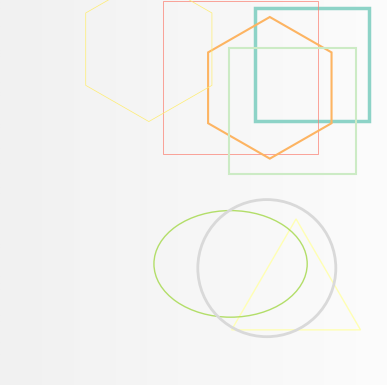[{"shape": "square", "thickness": 2.5, "radius": 0.74, "center": [0.804, 0.832]}, {"shape": "triangle", "thickness": 1, "radius": 0.96, "center": [0.764, 0.239]}, {"shape": "square", "thickness": 0.5, "radius": 1.0, "center": [0.621, 0.799]}, {"shape": "hexagon", "thickness": 1.5, "radius": 0.92, "center": [0.696, 0.772]}, {"shape": "oval", "thickness": 1, "radius": 0.99, "center": [0.595, 0.315]}, {"shape": "circle", "thickness": 2, "radius": 0.89, "center": [0.689, 0.304]}, {"shape": "square", "thickness": 1.5, "radius": 0.82, "center": [0.755, 0.712]}, {"shape": "hexagon", "thickness": 0.5, "radius": 0.94, "center": [0.384, 0.872]}]